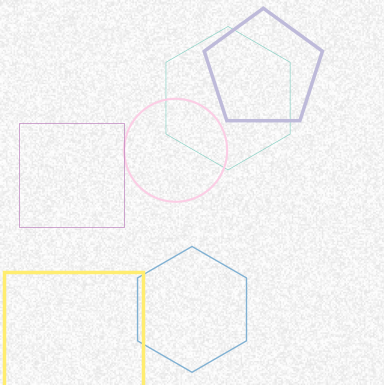[{"shape": "hexagon", "thickness": 0.5, "radius": 0.93, "center": [0.592, 0.745]}, {"shape": "pentagon", "thickness": 2.5, "radius": 0.81, "center": [0.684, 0.817]}, {"shape": "hexagon", "thickness": 1, "radius": 0.82, "center": [0.499, 0.196]}, {"shape": "circle", "thickness": 1.5, "radius": 0.67, "center": [0.456, 0.61]}, {"shape": "square", "thickness": 0.5, "radius": 0.68, "center": [0.186, 0.545]}, {"shape": "square", "thickness": 2.5, "radius": 0.9, "center": [0.19, 0.112]}]